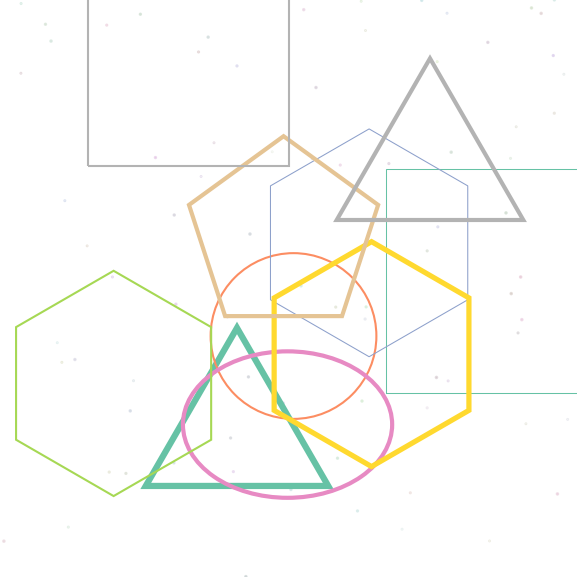[{"shape": "square", "thickness": 0.5, "radius": 0.97, "center": [0.861, 0.512]}, {"shape": "triangle", "thickness": 3, "radius": 0.91, "center": [0.41, 0.249]}, {"shape": "circle", "thickness": 1, "radius": 0.72, "center": [0.508, 0.417]}, {"shape": "hexagon", "thickness": 0.5, "radius": 0.99, "center": [0.639, 0.579]}, {"shape": "oval", "thickness": 2, "radius": 0.91, "center": [0.498, 0.264]}, {"shape": "hexagon", "thickness": 1, "radius": 0.98, "center": [0.197, 0.335]}, {"shape": "hexagon", "thickness": 2.5, "radius": 0.97, "center": [0.643, 0.386]}, {"shape": "pentagon", "thickness": 2, "radius": 0.86, "center": [0.491, 0.591]}, {"shape": "square", "thickness": 1, "radius": 0.87, "center": [0.327, 0.885]}, {"shape": "triangle", "thickness": 2, "radius": 0.93, "center": [0.745, 0.711]}]